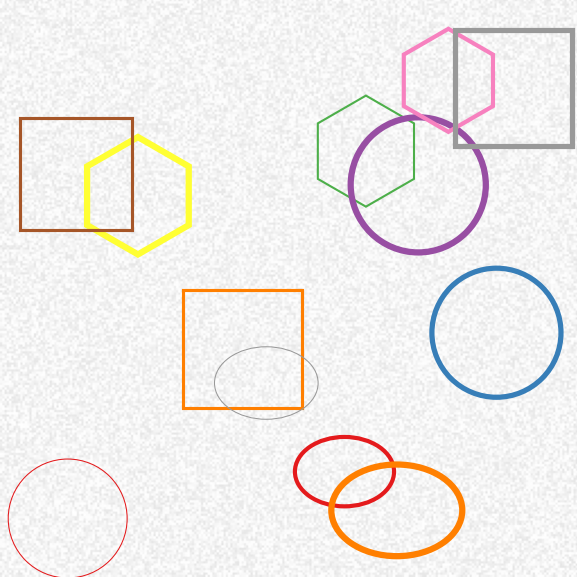[{"shape": "circle", "thickness": 0.5, "radius": 0.51, "center": [0.117, 0.101]}, {"shape": "oval", "thickness": 2, "radius": 0.43, "center": [0.597, 0.182]}, {"shape": "circle", "thickness": 2.5, "radius": 0.56, "center": [0.86, 0.423]}, {"shape": "hexagon", "thickness": 1, "radius": 0.48, "center": [0.634, 0.737]}, {"shape": "circle", "thickness": 3, "radius": 0.59, "center": [0.724, 0.679]}, {"shape": "square", "thickness": 1.5, "radius": 0.51, "center": [0.42, 0.395]}, {"shape": "oval", "thickness": 3, "radius": 0.57, "center": [0.687, 0.115]}, {"shape": "hexagon", "thickness": 3, "radius": 0.51, "center": [0.239, 0.66]}, {"shape": "square", "thickness": 1.5, "radius": 0.49, "center": [0.132, 0.698]}, {"shape": "hexagon", "thickness": 2, "radius": 0.45, "center": [0.776, 0.86]}, {"shape": "oval", "thickness": 0.5, "radius": 0.45, "center": [0.461, 0.336]}, {"shape": "square", "thickness": 2.5, "radius": 0.51, "center": [0.889, 0.847]}]